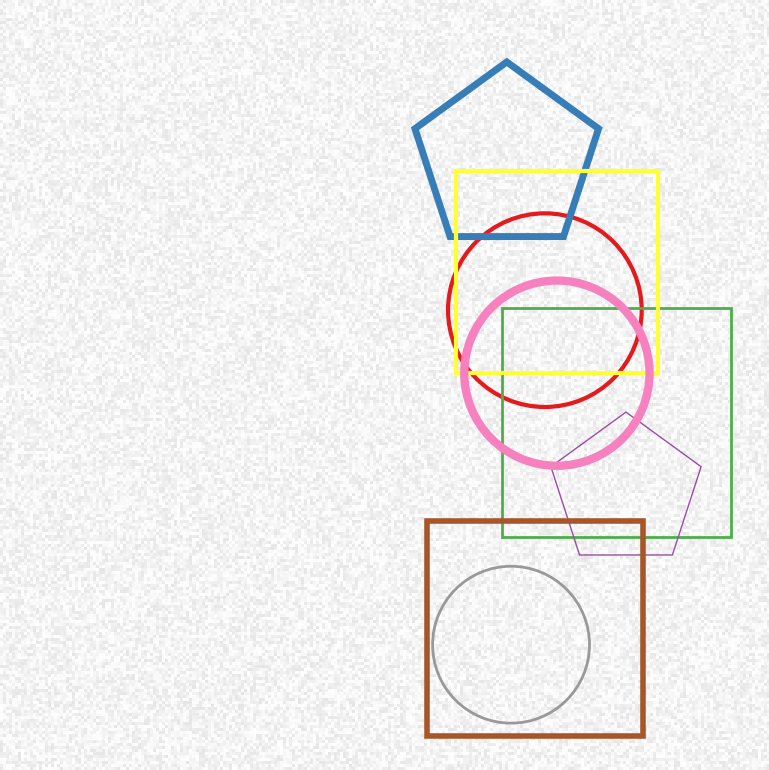[{"shape": "circle", "thickness": 1.5, "radius": 0.63, "center": [0.708, 0.597]}, {"shape": "pentagon", "thickness": 2.5, "radius": 0.63, "center": [0.658, 0.794]}, {"shape": "square", "thickness": 1, "radius": 0.74, "center": [0.801, 0.451]}, {"shape": "pentagon", "thickness": 0.5, "radius": 0.51, "center": [0.813, 0.362]}, {"shape": "square", "thickness": 1.5, "radius": 0.66, "center": [0.723, 0.646]}, {"shape": "square", "thickness": 2, "radius": 0.7, "center": [0.695, 0.184]}, {"shape": "circle", "thickness": 3, "radius": 0.6, "center": [0.723, 0.515]}, {"shape": "circle", "thickness": 1, "radius": 0.51, "center": [0.664, 0.163]}]